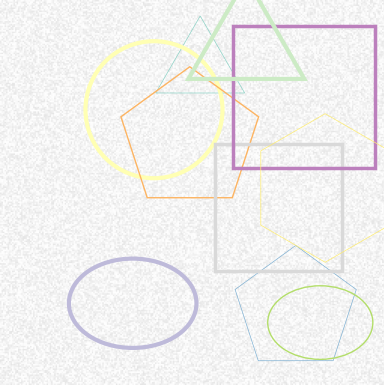[{"shape": "triangle", "thickness": 0.5, "radius": 0.67, "center": [0.52, 0.825]}, {"shape": "circle", "thickness": 3, "radius": 0.89, "center": [0.4, 0.715]}, {"shape": "oval", "thickness": 3, "radius": 0.83, "center": [0.345, 0.212]}, {"shape": "pentagon", "thickness": 0.5, "radius": 0.83, "center": [0.768, 0.197]}, {"shape": "pentagon", "thickness": 1, "radius": 0.94, "center": [0.493, 0.639]}, {"shape": "oval", "thickness": 1, "radius": 0.68, "center": [0.832, 0.162]}, {"shape": "square", "thickness": 2.5, "radius": 0.82, "center": [0.724, 0.462]}, {"shape": "square", "thickness": 2.5, "radius": 0.92, "center": [0.79, 0.747]}, {"shape": "triangle", "thickness": 3, "radius": 0.87, "center": [0.64, 0.882]}, {"shape": "hexagon", "thickness": 0.5, "radius": 0.96, "center": [0.845, 0.512]}]